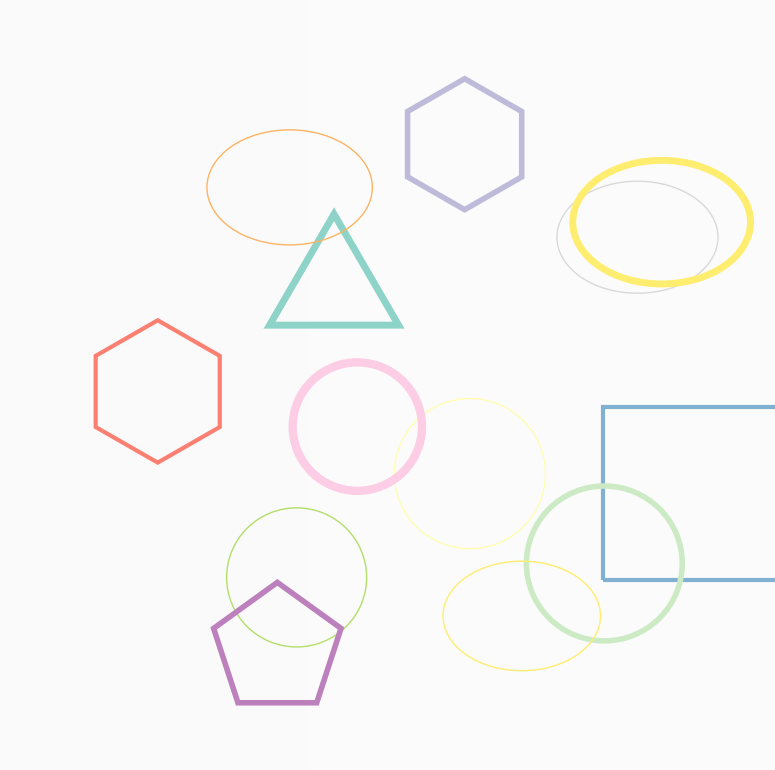[{"shape": "triangle", "thickness": 2.5, "radius": 0.48, "center": [0.431, 0.626]}, {"shape": "circle", "thickness": 0.5, "radius": 0.49, "center": [0.606, 0.385]}, {"shape": "hexagon", "thickness": 2, "radius": 0.43, "center": [0.6, 0.813]}, {"shape": "hexagon", "thickness": 1.5, "radius": 0.46, "center": [0.203, 0.492]}, {"shape": "square", "thickness": 1.5, "radius": 0.56, "center": [0.89, 0.359]}, {"shape": "oval", "thickness": 0.5, "radius": 0.53, "center": [0.374, 0.757]}, {"shape": "circle", "thickness": 0.5, "radius": 0.45, "center": [0.383, 0.25]}, {"shape": "circle", "thickness": 3, "radius": 0.42, "center": [0.461, 0.446]}, {"shape": "oval", "thickness": 0.5, "radius": 0.52, "center": [0.823, 0.692]}, {"shape": "pentagon", "thickness": 2, "radius": 0.43, "center": [0.358, 0.157]}, {"shape": "circle", "thickness": 2, "radius": 0.5, "center": [0.78, 0.268]}, {"shape": "oval", "thickness": 0.5, "radius": 0.51, "center": [0.673, 0.2]}, {"shape": "oval", "thickness": 2.5, "radius": 0.57, "center": [0.854, 0.711]}]